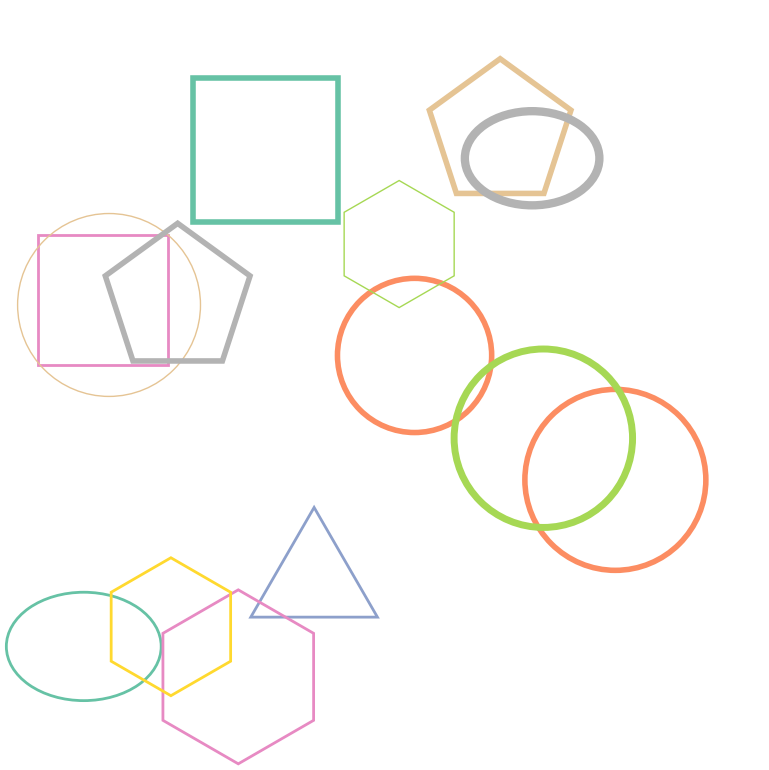[{"shape": "oval", "thickness": 1, "radius": 0.5, "center": [0.109, 0.16]}, {"shape": "square", "thickness": 2, "radius": 0.47, "center": [0.345, 0.805]}, {"shape": "circle", "thickness": 2, "radius": 0.5, "center": [0.538, 0.538]}, {"shape": "circle", "thickness": 2, "radius": 0.59, "center": [0.799, 0.377]}, {"shape": "triangle", "thickness": 1, "radius": 0.47, "center": [0.408, 0.246]}, {"shape": "hexagon", "thickness": 1, "radius": 0.56, "center": [0.309, 0.121]}, {"shape": "square", "thickness": 1, "radius": 0.42, "center": [0.134, 0.611]}, {"shape": "circle", "thickness": 2.5, "radius": 0.58, "center": [0.706, 0.431]}, {"shape": "hexagon", "thickness": 0.5, "radius": 0.41, "center": [0.518, 0.683]}, {"shape": "hexagon", "thickness": 1, "radius": 0.45, "center": [0.222, 0.186]}, {"shape": "circle", "thickness": 0.5, "radius": 0.59, "center": [0.142, 0.604]}, {"shape": "pentagon", "thickness": 2, "radius": 0.48, "center": [0.65, 0.827]}, {"shape": "pentagon", "thickness": 2, "radius": 0.49, "center": [0.231, 0.611]}, {"shape": "oval", "thickness": 3, "radius": 0.44, "center": [0.691, 0.794]}]